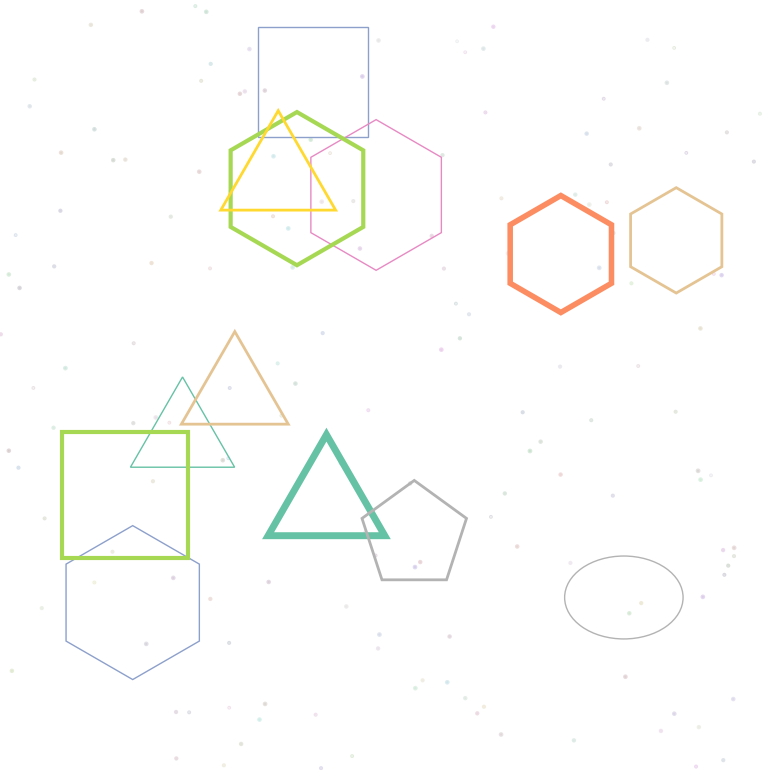[{"shape": "triangle", "thickness": 2.5, "radius": 0.44, "center": [0.424, 0.348]}, {"shape": "triangle", "thickness": 0.5, "radius": 0.39, "center": [0.237, 0.432]}, {"shape": "hexagon", "thickness": 2, "radius": 0.38, "center": [0.728, 0.67]}, {"shape": "hexagon", "thickness": 0.5, "radius": 0.5, "center": [0.172, 0.217]}, {"shape": "square", "thickness": 0.5, "radius": 0.36, "center": [0.406, 0.893]}, {"shape": "hexagon", "thickness": 0.5, "radius": 0.49, "center": [0.488, 0.747]}, {"shape": "square", "thickness": 1.5, "radius": 0.41, "center": [0.162, 0.357]}, {"shape": "hexagon", "thickness": 1.5, "radius": 0.5, "center": [0.386, 0.755]}, {"shape": "triangle", "thickness": 1, "radius": 0.43, "center": [0.361, 0.77]}, {"shape": "hexagon", "thickness": 1, "radius": 0.34, "center": [0.878, 0.688]}, {"shape": "triangle", "thickness": 1, "radius": 0.4, "center": [0.305, 0.489]}, {"shape": "pentagon", "thickness": 1, "radius": 0.36, "center": [0.538, 0.305]}, {"shape": "oval", "thickness": 0.5, "radius": 0.38, "center": [0.81, 0.224]}]